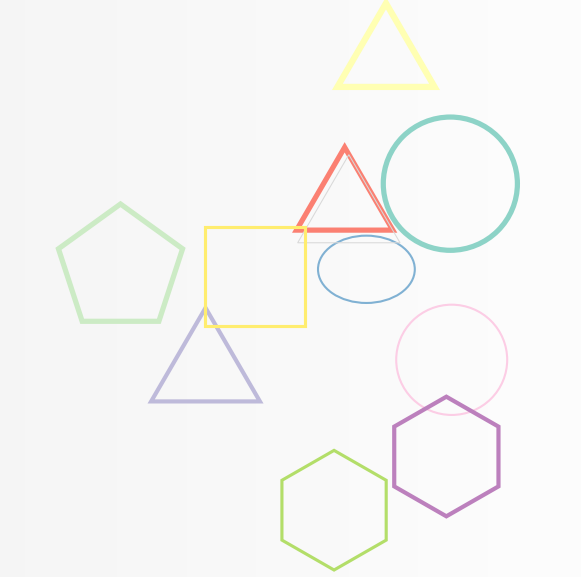[{"shape": "circle", "thickness": 2.5, "radius": 0.58, "center": [0.775, 0.681]}, {"shape": "triangle", "thickness": 3, "radius": 0.48, "center": [0.664, 0.897]}, {"shape": "triangle", "thickness": 2, "radius": 0.54, "center": [0.354, 0.358]}, {"shape": "triangle", "thickness": 2.5, "radius": 0.48, "center": [0.593, 0.648]}, {"shape": "oval", "thickness": 1, "radius": 0.42, "center": [0.63, 0.533]}, {"shape": "hexagon", "thickness": 1.5, "radius": 0.52, "center": [0.575, 0.116]}, {"shape": "circle", "thickness": 1, "radius": 0.48, "center": [0.777, 0.376]}, {"shape": "triangle", "thickness": 0.5, "radius": 0.51, "center": [0.6, 0.63]}, {"shape": "hexagon", "thickness": 2, "radius": 0.52, "center": [0.768, 0.209]}, {"shape": "pentagon", "thickness": 2.5, "radius": 0.56, "center": [0.207, 0.534]}, {"shape": "square", "thickness": 1.5, "radius": 0.43, "center": [0.438, 0.521]}]